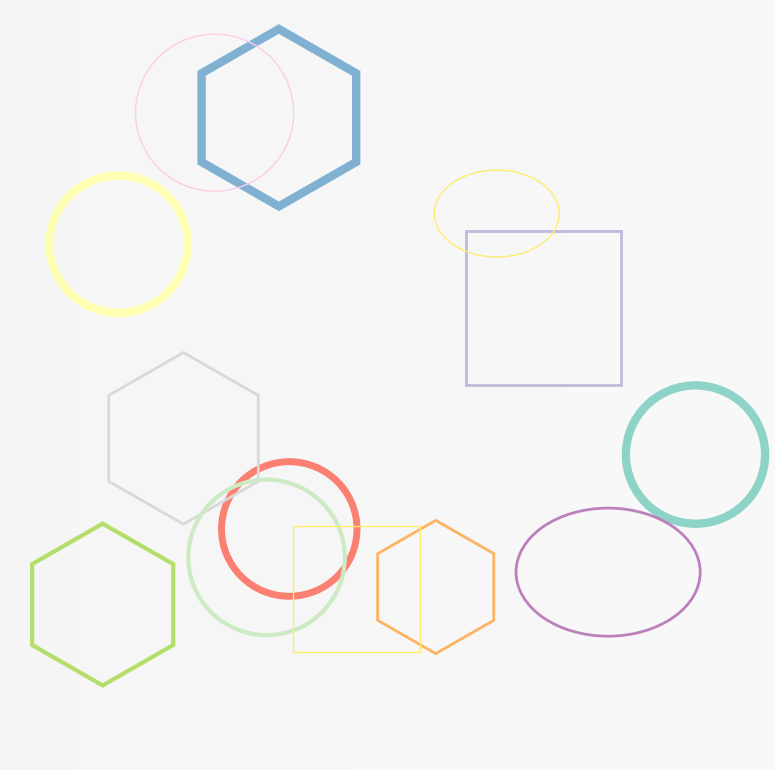[{"shape": "circle", "thickness": 3, "radius": 0.45, "center": [0.897, 0.41]}, {"shape": "circle", "thickness": 3, "radius": 0.45, "center": [0.153, 0.683]}, {"shape": "square", "thickness": 1, "radius": 0.5, "center": [0.702, 0.6]}, {"shape": "circle", "thickness": 2.5, "radius": 0.44, "center": [0.373, 0.313]}, {"shape": "hexagon", "thickness": 3, "radius": 0.58, "center": [0.36, 0.847]}, {"shape": "hexagon", "thickness": 1, "radius": 0.43, "center": [0.562, 0.238]}, {"shape": "hexagon", "thickness": 1.5, "radius": 0.53, "center": [0.132, 0.215]}, {"shape": "circle", "thickness": 0.5, "radius": 0.51, "center": [0.277, 0.854]}, {"shape": "hexagon", "thickness": 1, "radius": 0.56, "center": [0.237, 0.431]}, {"shape": "oval", "thickness": 1, "radius": 0.59, "center": [0.785, 0.257]}, {"shape": "circle", "thickness": 1.5, "radius": 0.5, "center": [0.344, 0.276]}, {"shape": "oval", "thickness": 0.5, "radius": 0.4, "center": [0.641, 0.723]}, {"shape": "square", "thickness": 0.5, "radius": 0.41, "center": [0.46, 0.235]}]